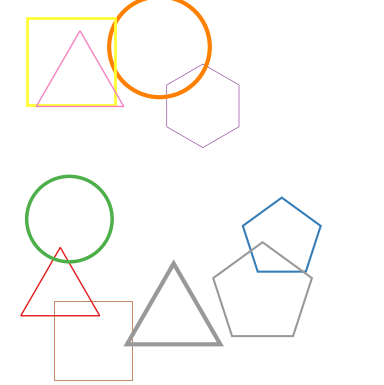[{"shape": "triangle", "thickness": 1, "radius": 0.59, "center": [0.156, 0.239]}, {"shape": "pentagon", "thickness": 1.5, "radius": 0.53, "center": [0.732, 0.38]}, {"shape": "circle", "thickness": 2.5, "radius": 0.55, "center": [0.18, 0.431]}, {"shape": "hexagon", "thickness": 0.5, "radius": 0.54, "center": [0.527, 0.725]}, {"shape": "circle", "thickness": 3, "radius": 0.65, "center": [0.414, 0.878]}, {"shape": "square", "thickness": 2, "radius": 0.57, "center": [0.185, 0.84]}, {"shape": "square", "thickness": 0.5, "radius": 0.51, "center": [0.241, 0.116]}, {"shape": "triangle", "thickness": 1, "radius": 0.66, "center": [0.208, 0.789]}, {"shape": "triangle", "thickness": 3, "radius": 0.7, "center": [0.451, 0.176]}, {"shape": "pentagon", "thickness": 1.5, "radius": 0.67, "center": [0.682, 0.236]}]